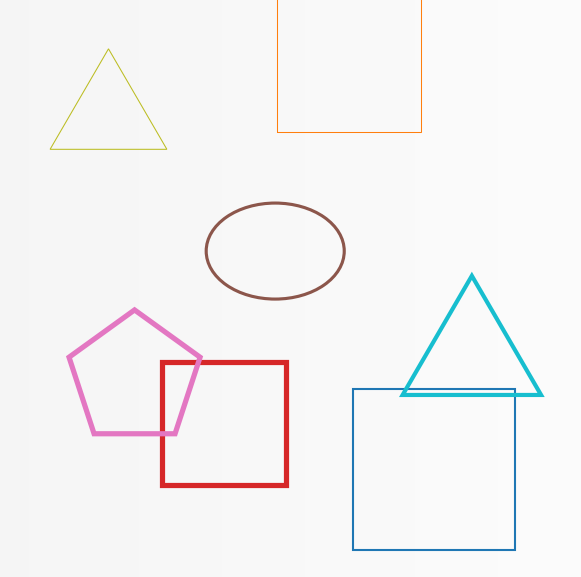[{"shape": "square", "thickness": 1, "radius": 0.7, "center": [0.746, 0.185]}, {"shape": "square", "thickness": 0.5, "radius": 0.62, "center": [0.6, 0.894]}, {"shape": "square", "thickness": 2.5, "radius": 0.53, "center": [0.386, 0.266]}, {"shape": "oval", "thickness": 1.5, "radius": 0.59, "center": [0.473, 0.564]}, {"shape": "pentagon", "thickness": 2.5, "radius": 0.59, "center": [0.232, 0.344]}, {"shape": "triangle", "thickness": 0.5, "radius": 0.58, "center": [0.187, 0.799]}, {"shape": "triangle", "thickness": 2, "radius": 0.69, "center": [0.812, 0.384]}]